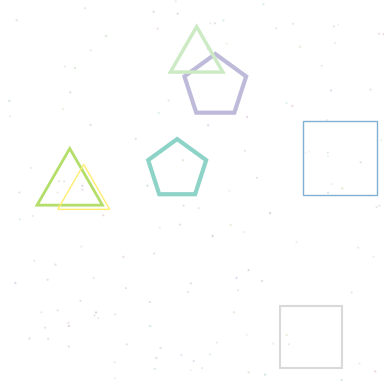[{"shape": "pentagon", "thickness": 3, "radius": 0.4, "center": [0.46, 0.56]}, {"shape": "pentagon", "thickness": 3, "radius": 0.42, "center": [0.559, 0.775]}, {"shape": "square", "thickness": 1, "radius": 0.48, "center": [0.883, 0.59]}, {"shape": "triangle", "thickness": 2, "radius": 0.49, "center": [0.181, 0.516]}, {"shape": "square", "thickness": 1.5, "radius": 0.4, "center": [0.807, 0.126]}, {"shape": "triangle", "thickness": 2.5, "radius": 0.39, "center": [0.511, 0.852]}, {"shape": "triangle", "thickness": 1, "radius": 0.39, "center": [0.217, 0.495]}]